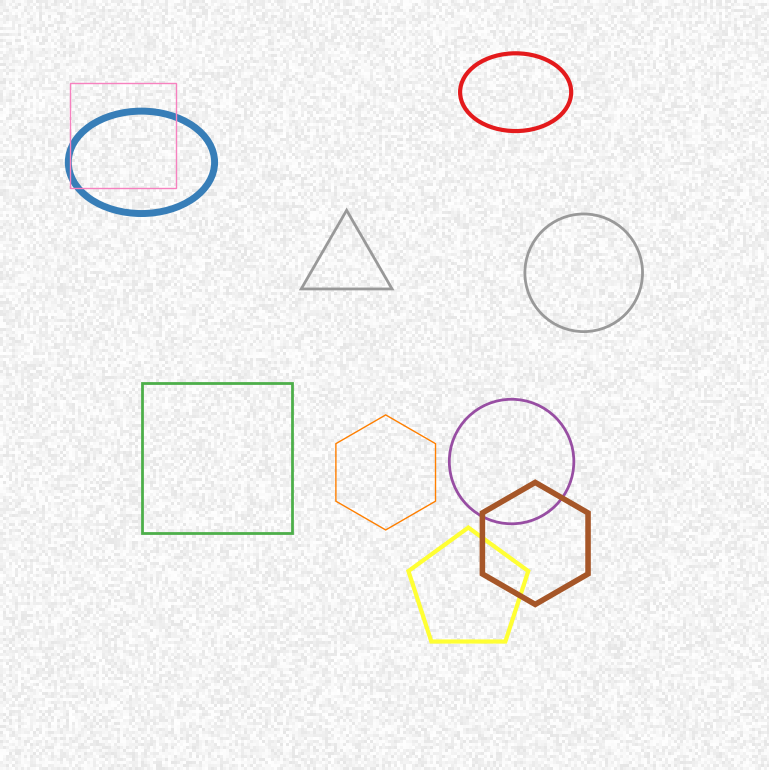[{"shape": "oval", "thickness": 1.5, "radius": 0.36, "center": [0.67, 0.88]}, {"shape": "oval", "thickness": 2.5, "radius": 0.47, "center": [0.184, 0.789]}, {"shape": "square", "thickness": 1, "radius": 0.49, "center": [0.282, 0.405]}, {"shape": "circle", "thickness": 1, "radius": 0.4, "center": [0.664, 0.401]}, {"shape": "hexagon", "thickness": 0.5, "radius": 0.37, "center": [0.501, 0.386]}, {"shape": "pentagon", "thickness": 1.5, "radius": 0.41, "center": [0.608, 0.233]}, {"shape": "hexagon", "thickness": 2, "radius": 0.4, "center": [0.695, 0.294]}, {"shape": "square", "thickness": 0.5, "radius": 0.34, "center": [0.16, 0.824]}, {"shape": "circle", "thickness": 1, "radius": 0.38, "center": [0.758, 0.646]}, {"shape": "triangle", "thickness": 1, "radius": 0.34, "center": [0.45, 0.659]}]